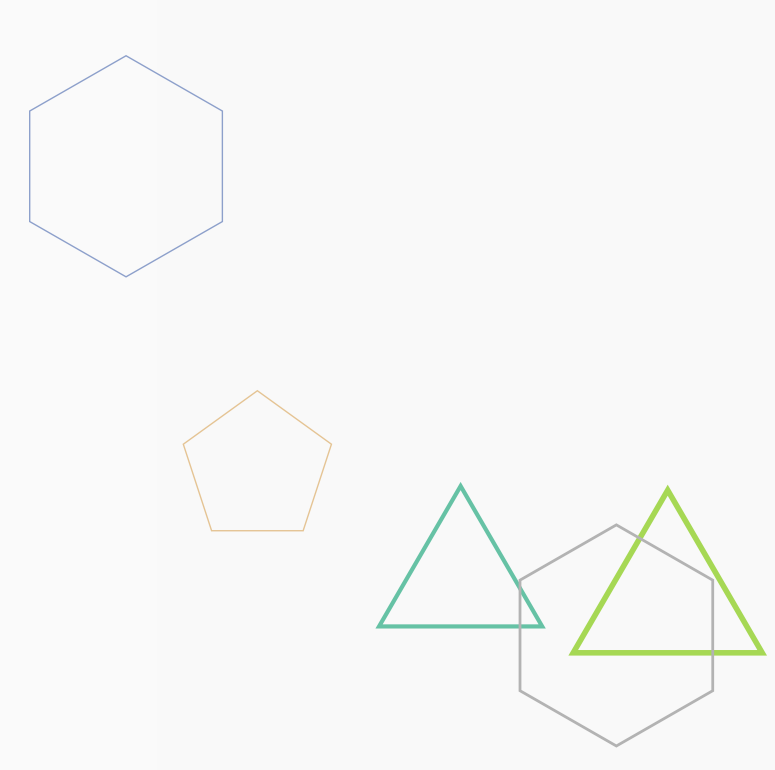[{"shape": "triangle", "thickness": 1.5, "radius": 0.61, "center": [0.594, 0.247]}, {"shape": "hexagon", "thickness": 0.5, "radius": 0.72, "center": [0.163, 0.784]}, {"shape": "triangle", "thickness": 2, "radius": 0.7, "center": [0.862, 0.223]}, {"shape": "pentagon", "thickness": 0.5, "radius": 0.5, "center": [0.332, 0.392]}, {"shape": "hexagon", "thickness": 1, "radius": 0.72, "center": [0.795, 0.175]}]